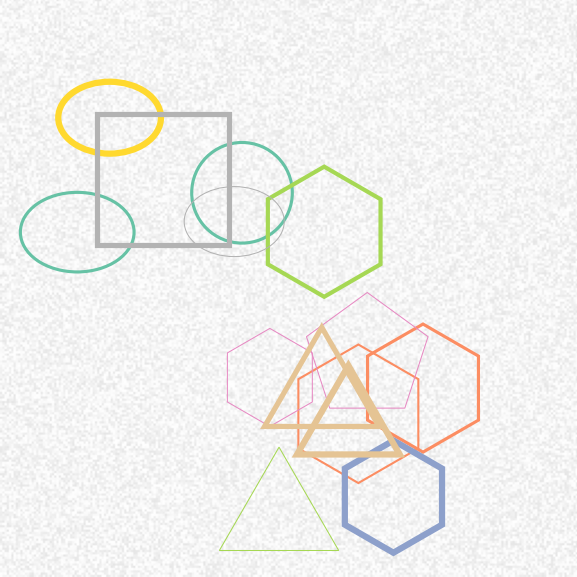[{"shape": "oval", "thickness": 1.5, "radius": 0.49, "center": [0.134, 0.597]}, {"shape": "circle", "thickness": 1.5, "radius": 0.44, "center": [0.419, 0.665]}, {"shape": "hexagon", "thickness": 1.5, "radius": 0.55, "center": [0.732, 0.327]}, {"shape": "hexagon", "thickness": 1, "radius": 0.6, "center": [0.621, 0.283]}, {"shape": "hexagon", "thickness": 3, "radius": 0.49, "center": [0.681, 0.139]}, {"shape": "hexagon", "thickness": 0.5, "radius": 0.42, "center": [0.467, 0.346]}, {"shape": "pentagon", "thickness": 0.5, "radius": 0.55, "center": [0.636, 0.382]}, {"shape": "hexagon", "thickness": 2, "radius": 0.56, "center": [0.561, 0.598]}, {"shape": "triangle", "thickness": 0.5, "radius": 0.6, "center": [0.483, 0.106]}, {"shape": "oval", "thickness": 3, "radius": 0.44, "center": [0.19, 0.795]}, {"shape": "triangle", "thickness": 3, "radius": 0.51, "center": [0.603, 0.264]}, {"shape": "triangle", "thickness": 2.5, "radius": 0.57, "center": [0.557, 0.318]}, {"shape": "oval", "thickness": 0.5, "radius": 0.43, "center": [0.406, 0.615]}, {"shape": "square", "thickness": 2.5, "radius": 0.57, "center": [0.283, 0.688]}]